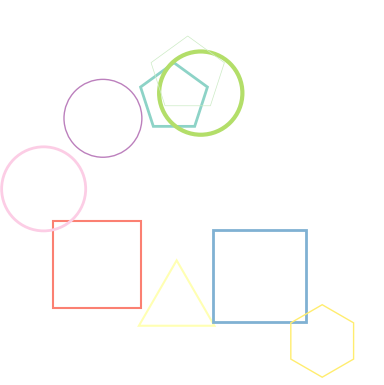[{"shape": "pentagon", "thickness": 2, "radius": 0.46, "center": [0.452, 0.746]}, {"shape": "triangle", "thickness": 1.5, "radius": 0.57, "center": [0.459, 0.21]}, {"shape": "square", "thickness": 1.5, "radius": 0.57, "center": [0.252, 0.313]}, {"shape": "square", "thickness": 2, "radius": 0.6, "center": [0.674, 0.284]}, {"shape": "circle", "thickness": 3, "radius": 0.54, "center": [0.521, 0.758]}, {"shape": "circle", "thickness": 2, "radius": 0.55, "center": [0.113, 0.509]}, {"shape": "circle", "thickness": 1, "radius": 0.51, "center": [0.267, 0.693]}, {"shape": "pentagon", "thickness": 0.5, "radius": 0.5, "center": [0.488, 0.806]}, {"shape": "hexagon", "thickness": 1, "radius": 0.47, "center": [0.837, 0.114]}]